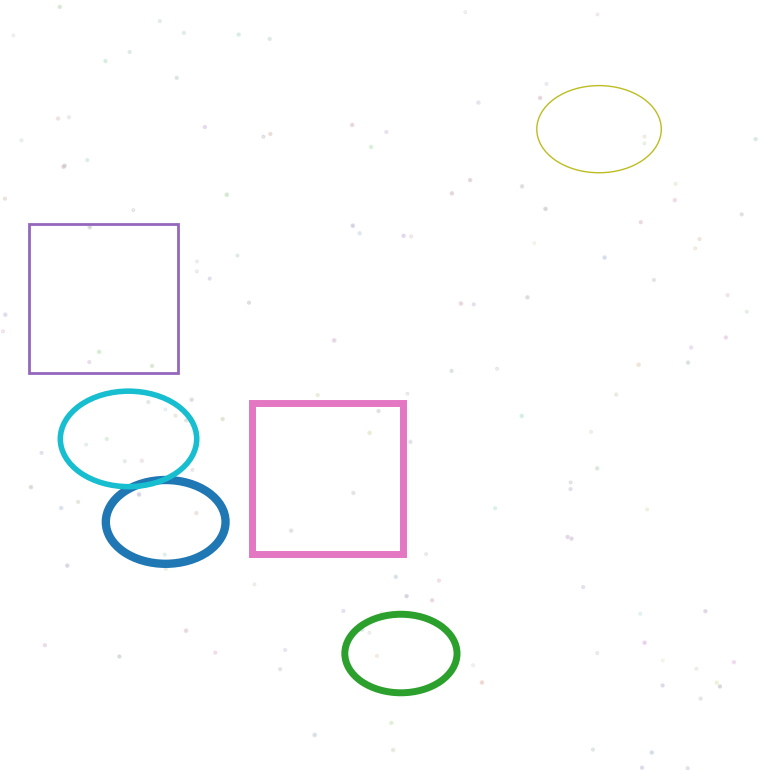[{"shape": "oval", "thickness": 3, "radius": 0.39, "center": [0.215, 0.322]}, {"shape": "oval", "thickness": 2.5, "radius": 0.36, "center": [0.521, 0.151]}, {"shape": "square", "thickness": 1, "radius": 0.48, "center": [0.135, 0.612]}, {"shape": "square", "thickness": 2.5, "radius": 0.49, "center": [0.425, 0.379]}, {"shape": "oval", "thickness": 0.5, "radius": 0.4, "center": [0.778, 0.832]}, {"shape": "oval", "thickness": 2, "radius": 0.44, "center": [0.167, 0.43]}]